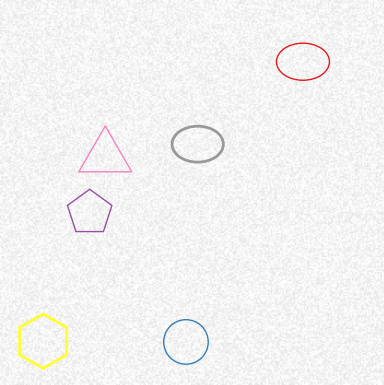[{"shape": "oval", "thickness": 1, "radius": 0.34, "center": [0.787, 0.84]}, {"shape": "circle", "thickness": 1, "radius": 0.29, "center": [0.483, 0.112]}, {"shape": "pentagon", "thickness": 1, "radius": 0.3, "center": [0.233, 0.448]}, {"shape": "hexagon", "thickness": 2, "radius": 0.35, "center": [0.112, 0.114]}, {"shape": "triangle", "thickness": 1, "radius": 0.4, "center": [0.273, 0.593]}, {"shape": "oval", "thickness": 2, "radius": 0.33, "center": [0.514, 0.626]}]